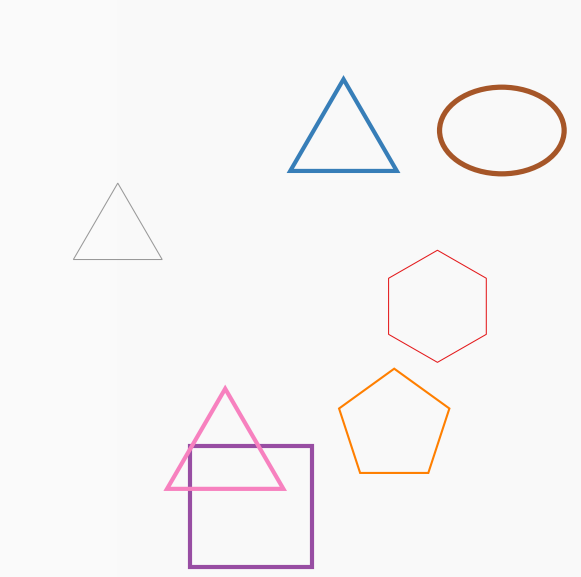[{"shape": "hexagon", "thickness": 0.5, "radius": 0.49, "center": [0.753, 0.469]}, {"shape": "triangle", "thickness": 2, "radius": 0.53, "center": [0.591, 0.756]}, {"shape": "square", "thickness": 2, "radius": 0.52, "center": [0.432, 0.122]}, {"shape": "pentagon", "thickness": 1, "radius": 0.5, "center": [0.678, 0.261]}, {"shape": "oval", "thickness": 2.5, "radius": 0.54, "center": [0.863, 0.773]}, {"shape": "triangle", "thickness": 2, "radius": 0.58, "center": [0.387, 0.21]}, {"shape": "triangle", "thickness": 0.5, "radius": 0.44, "center": [0.203, 0.594]}]